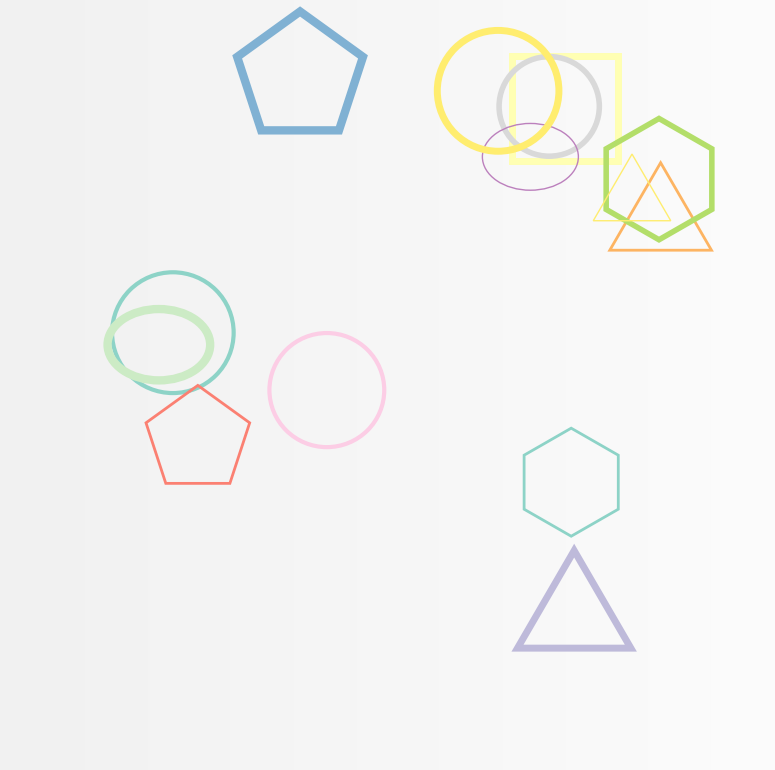[{"shape": "circle", "thickness": 1.5, "radius": 0.39, "center": [0.223, 0.568]}, {"shape": "hexagon", "thickness": 1, "radius": 0.35, "center": [0.737, 0.374]}, {"shape": "square", "thickness": 2.5, "radius": 0.34, "center": [0.729, 0.859]}, {"shape": "triangle", "thickness": 2.5, "radius": 0.42, "center": [0.741, 0.2]}, {"shape": "pentagon", "thickness": 1, "radius": 0.35, "center": [0.255, 0.429]}, {"shape": "pentagon", "thickness": 3, "radius": 0.43, "center": [0.387, 0.9]}, {"shape": "triangle", "thickness": 1, "radius": 0.38, "center": [0.852, 0.713]}, {"shape": "hexagon", "thickness": 2, "radius": 0.39, "center": [0.85, 0.767]}, {"shape": "circle", "thickness": 1.5, "radius": 0.37, "center": [0.422, 0.493]}, {"shape": "circle", "thickness": 2, "radius": 0.32, "center": [0.709, 0.862]}, {"shape": "oval", "thickness": 0.5, "radius": 0.31, "center": [0.684, 0.796]}, {"shape": "oval", "thickness": 3, "radius": 0.33, "center": [0.205, 0.552]}, {"shape": "triangle", "thickness": 0.5, "radius": 0.29, "center": [0.815, 0.742]}, {"shape": "circle", "thickness": 2.5, "radius": 0.39, "center": [0.643, 0.882]}]